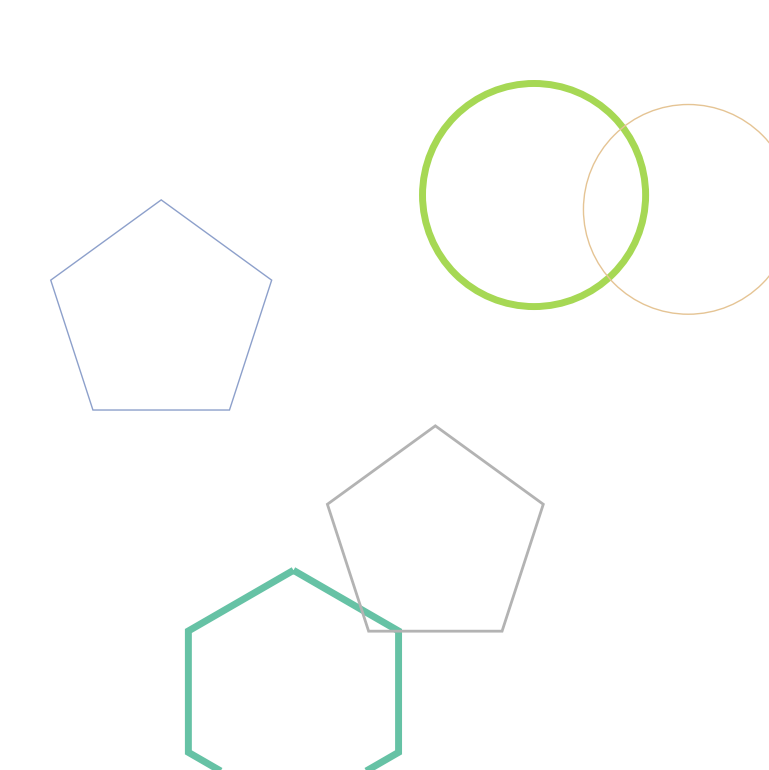[{"shape": "hexagon", "thickness": 2.5, "radius": 0.79, "center": [0.381, 0.102]}, {"shape": "pentagon", "thickness": 0.5, "radius": 0.75, "center": [0.209, 0.59]}, {"shape": "circle", "thickness": 2.5, "radius": 0.72, "center": [0.694, 0.747]}, {"shape": "circle", "thickness": 0.5, "radius": 0.68, "center": [0.894, 0.728]}, {"shape": "pentagon", "thickness": 1, "radius": 0.74, "center": [0.565, 0.3]}]